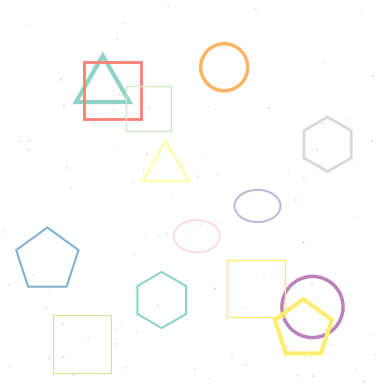[{"shape": "triangle", "thickness": 3, "radius": 0.4, "center": [0.267, 0.775]}, {"shape": "hexagon", "thickness": 1.5, "radius": 0.36, "center": [0.42, 0.221]}, {"shape": "triangle", "thickness": 2, "radius": 0.35, "center": [0.431, 0.565]}, {"shape": "oval", "thickness": 1.5, "radius": 0.3, "center": [0.669, 0.465]}, {"shape": "square", "thickness": 2, "radius": 0.37, "center": [0.293, 0.764]}, {"shape": "pentagon", "thickness": 1.5, "radius": 0.42, "center": [0.123, 0.324]}, {"shape": "circle", "thickness": 2.5, "radius": 0.31, "center": [0.582, 0.825]}, {"shape": "square", "thickness": 0.5, "radius": 0.38, "center": [0.214, 0.107]}, {"shape": "oval", "thickness": 1, "radius": 0.3, "center": [0.511, 0.386]}, {"shape": "hexagon", "thickness": 2, "radius": 0.35, "center": [0.851, 0.625]}, {"shape": "circle", "thickness": 2.5, "radius": 0.4, "center": [0.812, 0.203]}, {"shape": "square", "thickness": 1, "radius": 0.29, "center": [0.386, 0.718]}, {"shape": "pentagon", "thickness": 3, "radius": 0.39, "center": [0.788, 0.145]}, {"shape": "square", "thickness": 1, "radius": 0.37, "center": [0.666, 0.25]}]